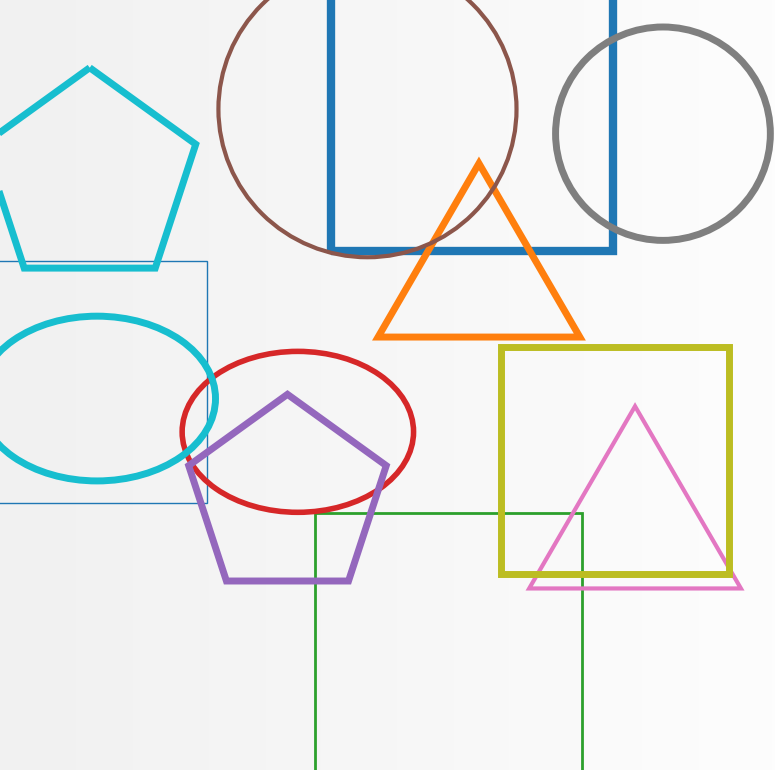[{"shape": "square", "thickness": 3, "radius": 0.91, "center": [0.609, 0.857]}, {"shape": "square", "thickness": 0.5, "radius": 0.79, "center": [0.11, 0.504]}, {"shape": "triangle", "thickness": 2.5, "radius": 0.75, "center": [0.618, 0.637]}, {"shape": "square", "thickness": 1, "radius": 0.86, "center": [0.579, 0.162]}, {"shape": "oval", "thickness": 2, "radius": 0.75, "center": [0.384, 0.439]}, {"shape": "pentagon", "thickness": 2.5, "radius": 0.67, "center": [0.371, 0.354]}, {"shape": "circle", "thickness": 1.5, "radius": 0.96, "center": [0.474, 0.858]}, {"shape": "triangle", "thickness": 1.5, "radius": 0.79, "center": [0.819, 0.315]}, {"shape": "circle", "thickness": 2.5, "radius": 0.69, "center": [0.855, 0.826]}, {"shape": "square", "thickness": 2.5, "radius": 0.73, "center": [0.793, 0.402]}, {"shape": "pentagon", "thickness": 2.5, "radius": 0.72, "center": [0.116, 0.768]}, {"shape": "oval", "thickness": 2.5, "radius": 0.76, "center": [0.125, 0.482]}]